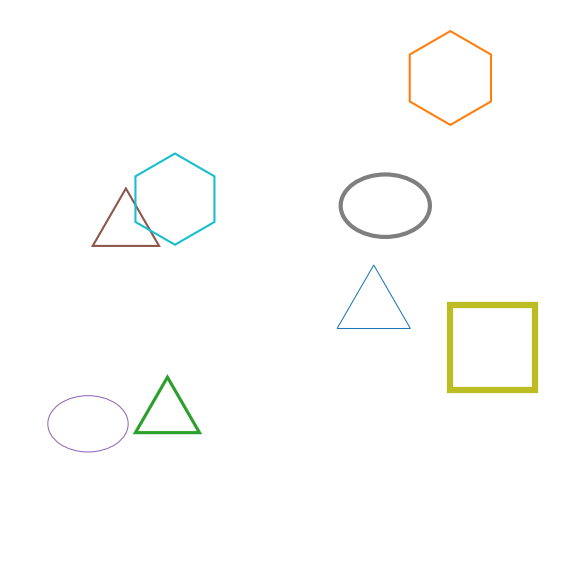[{"shape": "triangle", "thickness": 0.5, "radius": 0.37, "center": [0.647, 0.467]}, {"shape": "hexagon", "thickness": 1, "radius": 0.41, "center": [0.78, 0.864]}, {"shape": "triangle", "thickness": 1.5, "radius": 0.32, "center": [0.29, 0.282]}, {"shape": "oval", "thickness": 0.5, "radius": 0.35, "center": [0.152, 0.265]}, {"shape": "triangle", "thickness": 1, "radius": 0.33, "center": [0.218, 0.606]}, {"shape": "oval", "thickness": 2, "radius": 0.39, "center": [0.667, 0.643]}, {"shape": "square", "thickness": 3, "radius": 0.37, "center": [0.853, 0.397]}, {"shape": "hexagon", "thickness": 1, "radius": 0.39, "center": [0.303, 0.654]}]